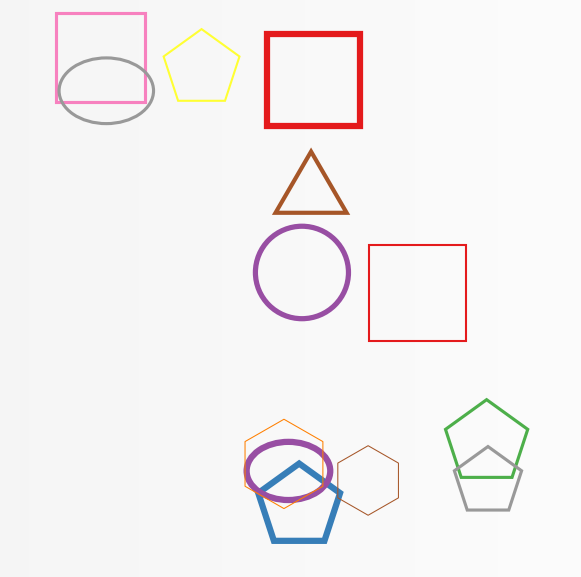[{"shape": "square", "thickness": 1, "radius": 0.42, "center": [0.718, 0.492]}, {"shape": "square", "thickness": 3, "radius": 0.4, "center": [0.54, 0.861]}, {"shape": "pentagon", "thickness": 3, "radius": 0.37, "center": [0.515, 0.122]}, {"shape": "pentagon", "thickness": 1.5, "radius": 0.37, "center": [0.837, 0.233]}, {"shape": "circle", "thickness": 2.5, "radius": 0.4, "center": [0.519, 0.527]}, {"shape": "oval", "thickness": 3, "radius": 0.36, "center": [0.496, 0.184]}, {"shape": "hexagon", "thickness": 0.5, "radius": 0.39, "center": [0.489, 0.196]}, {"shape": "pentagon", "thickness": 1, "radius": 0.34, "center": [0.347, 0.88]}, {"shape": "triangle", "thickness": 2, "radius": 0.35, "center": [0.535, 0.666]}, {"shape": "hexagon", "thickness": 0.5, "radius": 0.3, "center": [0.633, 0.167]}, {"shape": "square", "thickness": 1.5, "radius": 0.38, "center": [0.173, 0.899]}, {"shape": "pentagon", "thickness": 1.5, "radius": 0.3, "center": [0.84, 0.165]}, {"shape": "oval", "thickness": 1.5, "radius": 0.41, "center": [0.183, 0.842]}]